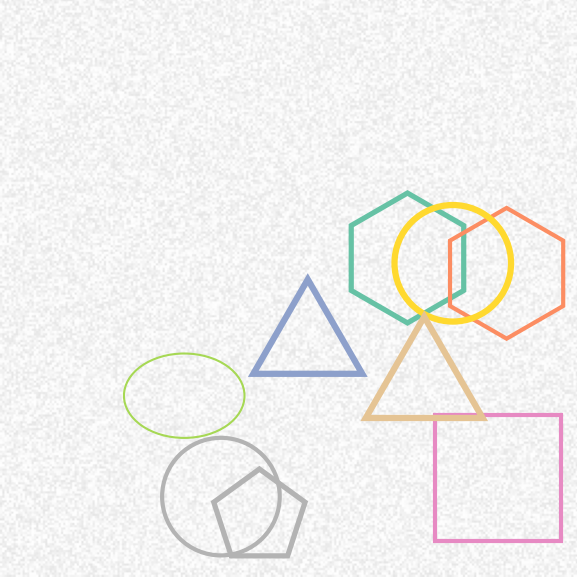[{"shape": "hexagon", "thickness": 2.5, "radius": 0.56, "center": [0.706, 0.552]}, {"shape": "hexagon", "thickness": 2, "radius": 0.57, "center": [0.877, 0.526]}, {"shape": "triangle", "thickness": 3, "radius": 0.54, "center": [0.533, 0.406]}, {"shape": "square", "thickness": 2, "radius": 0.55, "center": [0.862, 0.172]}, {"shape": "oval", "thickness": 1, "radius": 0.52, "center": [0.319, 0.314]}, {"shape": "circle", "thickness": 3, "radius": 0.5, "center": [0.784, 0.543]}, {"shape": "triangle", "thickness": 3, "radius": 0.58, "center": [0.735, 0.334]}, {"shape": "pentagon", "thickness": 2.5, "radius": 0.42, "center": [0.449, 0.104]}, {"shape": "circle", "thickness": 2, "radius": 0.51, "center": [0.383, 0.139]}]